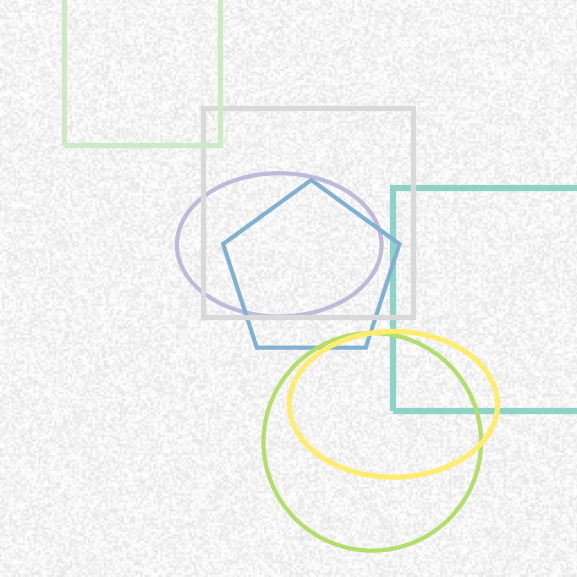[{"shape": "square", "thickness": 3, "radius": 0.96, "center": [0.873, 0.48]}, {"shape": "oval", "thickness": 2, "radius": 0.89, "center": [0.483, 0.575]}, {"shape": "pentagon", "thickness": 2, "radius": 0.8, "center": [0.539, 0.527]}, {"shape": "circle", "thickness": 2, "radius": 0.94, "center": [0.645, 0.234]}, {"shape": "square", "thickness": 2.5, "radius": 0.91, "center": [0.534, 0.631]}, {"shape": "square", "thickness": 2.5, "radius": 0.67, "center": [0.246, 0.883]}, {"shape": "oval", "thickness": 2.5, "radius": 0.9, "center": [0.681, 0.299]}]